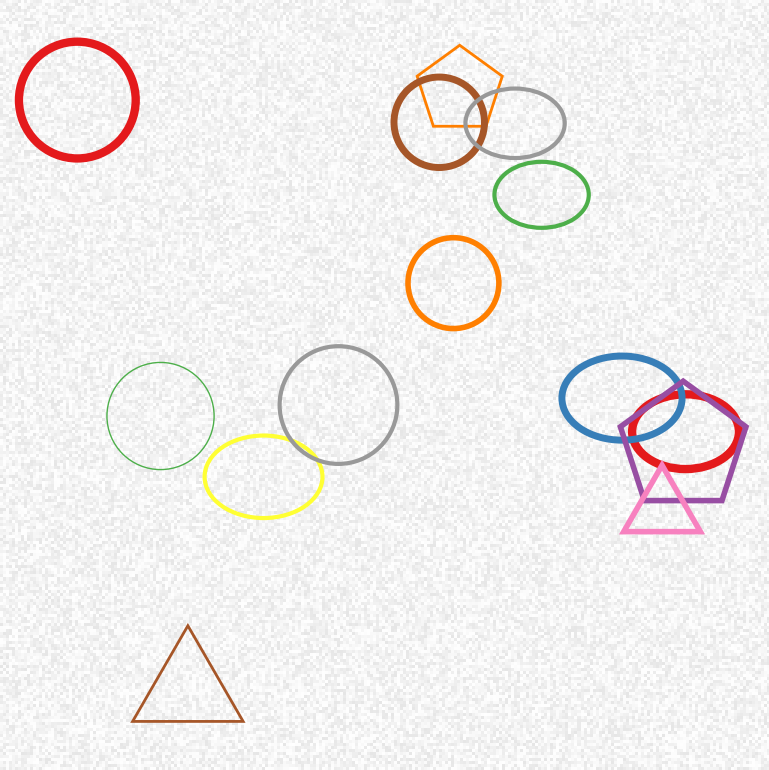[{"shape": "circle", "thickness": 3, "radius": 0.38, "center": [0.1, 0.87]}, {"shape": "oval", "thickness": 3, "radius": 0.35, "center": [0.89, 0.439]}, {"shape": "oval", "thickness": 2.5, "radius": 0.39, "center": [0.808, 0.483]}, {"shape": "oval", "thickness": 1.5, "radius": 0.31, "center": [0.703, 0.747]}, {"shape": "circle", "thickness": 0.5, "radius": 0.35, "center": [0.208, 0.46]}, {"shape": "pentagon", "thickness": 2, "radius": 0.43, "center": [0.887, 0.419]}, {"shape": "circle", "thickness": 2, "radius": 0.3, "center": [0.589, 0.632]}, {"shape": "pentagon", "thickness": 1, "radius": 0.29, "center": [0.597, 0.883]}, {"shape": "oval", "thickness": 1.5, "radius": 0.38, "center": [0.342, 0.381]}, {"shape": "triangle", "thickness": 1, "radius": 0.41, "center": [0.244, 0.105]}, {"shape": "circle", "thickness": 2.5, "radius": 0.29, "center": [0.57, 0.841]}, {"shape": "triangle", "thickness": 2, "radius": 0.29, "center": [0.86, 0.338]}, {"shape": "oval", "thickness": 1.5, "radius": 0.32, "center": [0.669, 0.84]}, {"shape": "circle", "thickness": 1.5, "radius": 0.38, "center": [0.44, 0.474]}]